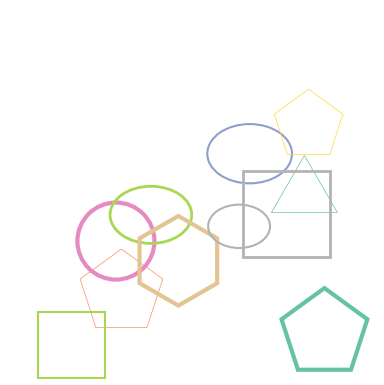[{"shape": "pentagon", "thickness": 3, "radius": 0.59, "center": [0.843, 0.135]}, {"shape": "triangle", "thickness": 0.5, "radius": 0.49, "center": [0.791, 0.497]}, {"shape": "pentagon", "thickness": 0.5, "radius": 0.56, "center": [0.315, 0.24]}, {"shape": "oval", "thickness": 1.5, "radius": 0.55, "center": [0.648, 0.601]}, {"shape": "circle", "thickness": 3, "radius": 0.5, "center": [0.301, 0.374]}, {"shape": "square", "thickness": 1.5, "radius": 0.43, "center": [0.186, 0.105]}, {"shape": "oval", "thickness": 2, "radius": 0.53, "center": [0.392, 0.442]}, {"shape": "pentagon", "thickness": 0.5, "radius": 0.47, "center": [0.802, 0.675]}, {"shape": "hexagon", "thickness": 3, "radius": 0.58, "center": [0.463, 0.323]}, {"shape": "square", "thickness": 2, "radius": 0.56, "center": [0.745, 0.444]}, {"shape": "oval", "thickness": 1.5, "radius": 0.4, "center": [0.621, 0.412]}]